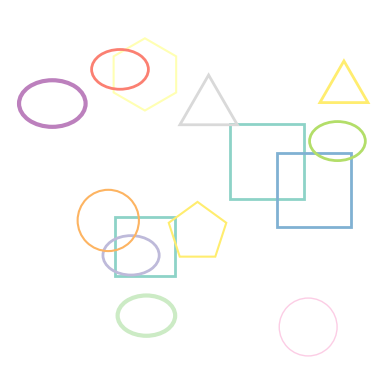[{"shape": "square", "thickness": 2, "radius": 0.49, "center": [0.693, 0.581]}, {"shape": "square", "thickness": 2, "radius": 0.39, "center": [0.376, 0.359]}, {"shape": "hexagon", "thickness": 1.5, "radius": 0.47, "center": [0.376, 0.807]}, {"shape": "oval", "thickness": 2, "radius": 0.37, "center": [0.34, 0.337]}, {"shape": "oval", "thickness": 2, "radius": 0.37, "center": [0.312, 0.82]}, {"shape": "square", "thickness": 2, "radius": 0.48, "center": [0.815, 0.506]}, {"shape": "circle", "thickness": 1.5, "radius": 0.4, "center": [0.281, 0.427]}, {"shape": "oval", "thickness": 2, "radius": 0.36, "center": [0.877, 0.634]}, {"shape": "circle", "thickness": 1, "radius": 0.38, "center": [0.8, 0.151]}, {"shape": "triangle", "thickness": 2, "radius": 0.43, "center": [0.542, 0.719]}, {"shape": "oval", "thickness": 3, "radius": 0.43, "center": [0.136, 0.731]}, {"shape": "oval", "thickness": 3, "radius": 0.37, "center": [0.38, 0.18]}, {"shape": "triangle", "thickness": 2, "radius": 0.36, "center": [0.893, 0.77]}, {"shape": "pentagon", "thickness": 1.5, "radius": 0.39, "center": [0.513, 0.397]}]